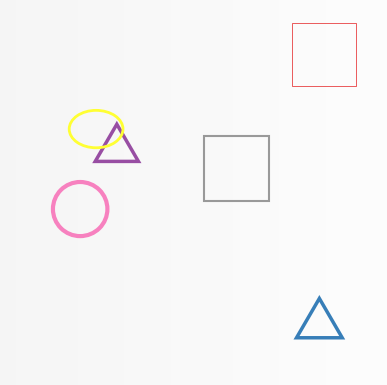[{"shape": "square", "thickness": 0.5, "radius": 0.41, "center": [0.836, 0.858]}, {"shape": "triangle", "thickness": 2.5, "radius": 0.34, "center": [0.824, 0.157]}, {"shape": "triangle", "thickness": 2.5, "radius": 0.32, "center": [0.301, 0.613]}, {"shape": "oval", "thickness": 2, "radius": 0.35, "center": [0.248, 0.665]}, {"shape": "circle", "thickness": 3, "radius": 0.35, "center": [0.207, 0.457]}, {"shape": "square", "thickness": 1.5, "radius": 0.42, "center": [0.611, 0.561]}]